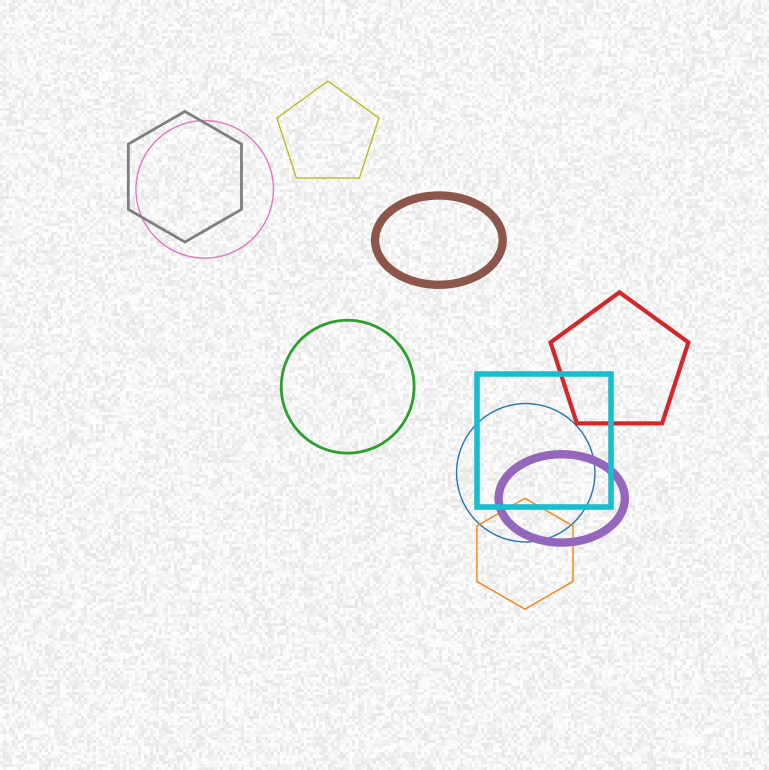[{"shape": "circle", "thickness": 0.5, "radius": 0.45, "center": [0.683, 0.386]}, {"shape": "hexagon", "thickness": 0.5, "radius": 0.36, "center": [0.682, 0.281]}, {"shape": "circle", "thickness": 1, "radius": 0.43, "center": [0.452, 0.498]}, {"shape": "pentagon", "thickness": 1.5, "radius": 0.47, "center": [0.805, 0.526]}, {"shape": "oval", "thickness": 3, "radius": 0.41, "center": [0.729, 0.353]}, {"shape": "oval", "thickness": 3, "radius": 0.41, "center": [0.57, 0.688]}, {"shape": "circle", "thickness": 0.5, "radius": 0.45, "center": [0.266, 0.754]}, {"shape": "hexagon", "thickness": 1, "radius": 0.42, "center": [0.24, 0.77]}, {"shape": "pentagon", "thickness": 0.5, "radius": 0.35, "center": [0.426, 0.825]}, {"shape": "square", "thickness": 2, "radius": 0.43, "center": [0.706, 0.428]}]